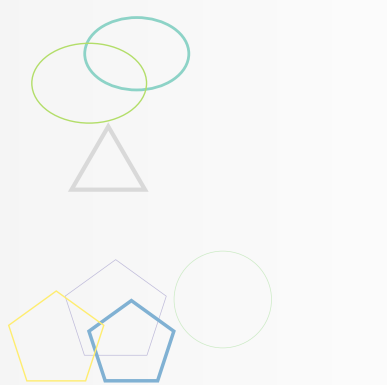[{"shape": "oval", "thickness": 2, "radius": 0.67, "center": [0.353, 0.86]}, {"shape": "pentagon", "thickness": 0.5, "radius": 0.69, "center": [0.299, 0.188]}, {"shape": "pentagon", "thickness": 2.5, "radius": 0.58, "center": [0.339, 0.104]}, {"shape": "oval", "thickness": 1, "radius": 0.74, "center": [0.23, 0.784]}, {"shape": "triangle", "thickness": 3, "radius": 0.55, "center": [0.279, 0.562]}, {"shape": "circle", "thickness": 0.5, "radius": 0.63, "center": [0.575, 0.222]}, {"shape": "pentagon", "thickness": 1, "radius": 0.65, "center": [0.145, 0.115]}]